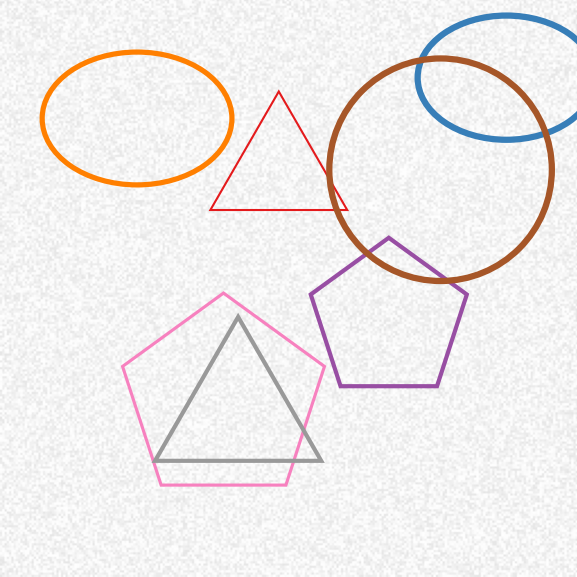[{"shape": "triangle", "thickness": 1, "radius": 0.68, "center": [0.483, 0.704]}, {"shape": "oval", "thickness": 3, "radius": 0.77, "center": [0.877, 0.865]}, {"shape": "pentagon", "thickness": 2, "radius": 0.71, "center": [0.673, 0.445]}, {"shape": "oval", "thickness": 2.5, "radius": 0.82, "center": [0.237, 0.794]}, {"shape": "circle", "thickness": 3, "radius": 0.96, "center": [0.763, 0.705]}, {"shape": "pentagon", "thickness": 1.5, "radius": 0.92, "center": [0.387, 0.308]}, {"shape": "triangle", "thickness": 2, "radius": 0.83, "center": [0.412, 0.284]}]